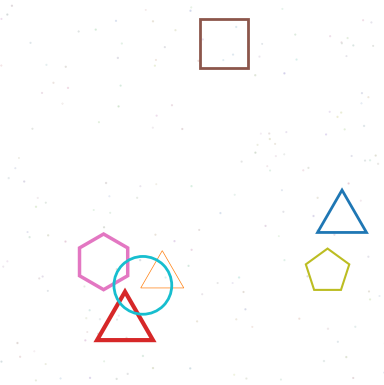[{"shape": "triangle", "thickness": 2, "radius": 0.37, "center": [0.888, 0.433]}, {"shape": "triangle", "thickness": 0.5, "radius": 0.32, "center": [0.421, 0.284]}, {"shape": "triangle", "thickness": 3, "radius": 0.42, "center": [0.325, 0.158]}, {"shape": "square", "thickness": 2, "radius": 0.31, "center": [0.581, 0.887]}, {"shape": "hexagon", "thickness": 2.5, "radius": 0.36, "center": [0.269, 0.32]}, {"shape": "pentagon", "thickness": 1.5, "radius": 0.3, "center": [0.851, 0.295]}, {"shape": "circle", "thickness": 2, "radius": 0.38, "center": [0.371, 0.259]}]